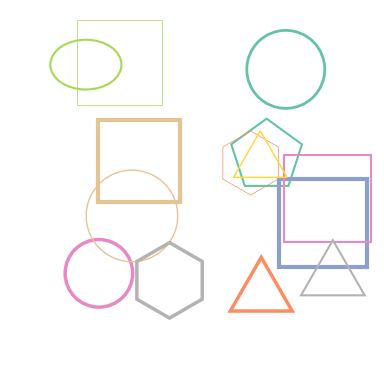[{"shape": "pentagon", "thickness": 1.5, "radius": 0.48, "center": [0.693, 0.595]}, {"shape": "circle", "thickness": 2, "radius": 0.51, "center": [0.742, 0.82]}, {"shape": "hexagon", "thickness": 0.5, "radius": 0.42, "center": [0.651, 0.577]}, {"shape": "triangle", "thickness": 2.5, "radius": 0.46, "center": [0.679, 0.239]}, {"shape": "square", "thickness": 3, "radius": 0.57, "center": [0.839, 0.42]}, {"shape": "square", "thickness": 1.5, "radius": 0.57, "center": [0.85, 0.483]}, {"shape": "circle", "thickness": 2.5, "radius": 0.44, "center": [0.257, 0.29]}, {"shape": "oval", "thickness": 1.5, "radius": 0.46, "center": [0.223, 0.832]}, {"shape": "square", "thickness": 0.5, "radius": 0.55, "center": [0.311, 0.837]}, {"shape": "triangle", "thickness": 1, "radius": 0.4, "center": [0.676, 0.58]}, {"shape": "square", "thickness": 3, "radius": 0.53, "center": [0.361, 0.582]}, {"shape": "circle", "thickness": 1, "radius": 0.59, "center": [0.343, 0.439]}, {"shape": "triangle", "thickness": 1.5, "radius": 0.48, "center": [0.865, 0.281]}, {"shape": "hexagon", "thickness": 2.5, "radius": 0.49, "center": [0.44, 0.272]}]